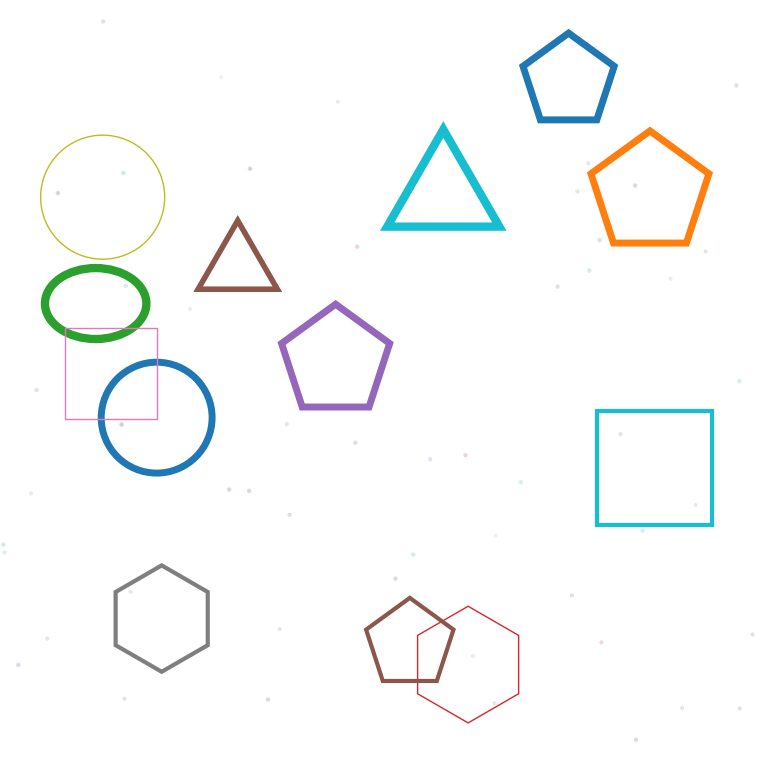[{"shape": "circle", "thickness": 2.5, "radius": 0.36, "center": [0.203, 0.458]}, {"shape": "pentagon", "thickness": 2.5, "radius": 0.31, "center": [0.738, 0.895]}, {"shape": "pentagon", "thickness": 2.5, "radius": 0.4, "center": [0.844, 0.749]}, {"shape": "oval", "thickness": 3, "radius": 0.33, "center": [0.124, 0.606]}, {"shape": "hexagon", "thickness": 0.5, "radius": 0.38, "center": [0.608, 0.137]}, {"shape": "pentagon", "thickness": 2.5, "radius": 0.37, "center": [0.436, 0.531]}, {"shape": "pentagon", "thickness": 1.5, "radius": 0.3, "center": [0.532, 0.164]}, {"shape": "triangle", "thickness": 2, "radius": 0.3, "center": [0.309, 0.654]}, {"shape": "square", "thickness": 0.5, "radius": 0.3, "center": [0.144, 0.515]}, {"shape": "hexagon", "thickness": 1.5, "radius": 0.35, "center": [0.21, 0.197]}, {"shape": "circle", "thickness": 0.5, "radius": 0.4, "center": [0.133, 0.744]}, {"shape": "triangle", "thickness": 3, "radius": 0.42, "center": [0.576, 0.748]}, {"shape": "square", "thickness": 1.5, "radius": 0.37, "center": [0.85, 0.392]}]